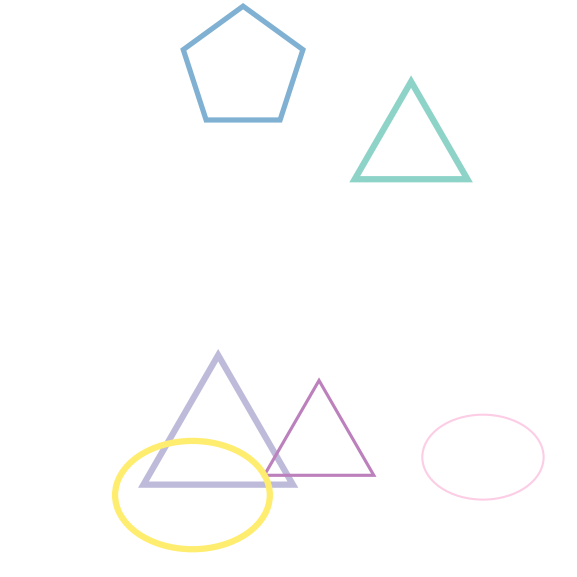[{"shape": "triangle", "thickness": 3, "radius": 0.56, "center": [0.712, 0.745]}, {"shape": "triangle", "thickness": 3, "radius": 0.75, "center": [0.378, 0.235]}, {"shape": "pentagon", "thickness": 2.5, "radius": 0.54, "center": [0.421, 0.879]}, {"shape": "oval", "thickness": 1, "radius": 0.53, "center": [0.836, 0.208]}, {"shape": "triangle", "thickness": 1.5, "radius": 0.55, "center": [0.552, 0.231]}, {"shape": "oval", "thickness": 3, "radius": 0.67, "center": [0.333, 0.142]}]